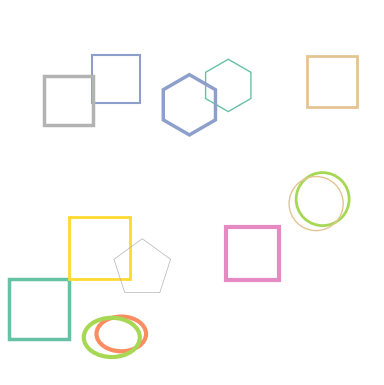[{"shape": "hexagon", "thickness": 1, "radius": 0.34, "center": [0.593, 0.778]}, {"shape": "square", "thickness": 2.5, "radius": 0.39, "center": [0.102, 0.196]}, {"shape": "oval", "thickness": 3, "radius": 0.32, "center": [0.315, 0.133]}, {"shape": "square", "thickness": 1.5, "radius": 0.31, "center": [0.301, 0.794]}, {"shape": "hexagon", "thickness": 2.5, "radius": 0.39, "center": [0.492, 0.728]}, {"shape": "square", "thickness": 3, "radius": 0.34, "center": [0.655, 0.341]}, {"shape": "oval", "thickness": 3, "radius": 0.36, "center": [0.29, 0.124]}, {"shape": "circle", "thickness": 2, "radius": 0.34, "center": [0.838, 0.483]}, {"shape": "square", "thickness": 2, "radius": 0.4, "center": [0.258, 0.355]}, {"shape": "square", "thickness": 2, "radius": 0.33, "center": [0.862, 0.788]}, {"shape": "circle", "thickness": 1, "radius": 0.35, "center": [0.821, 0.471]}, {"shape": "pentagon", "thickness": 0.5, "radius": 0.39, "center": [0.37, 0.303]}, {"shape": "square", "thickness": 2.5, "radius": 0.32, "center": [0.178, 0.738]}]